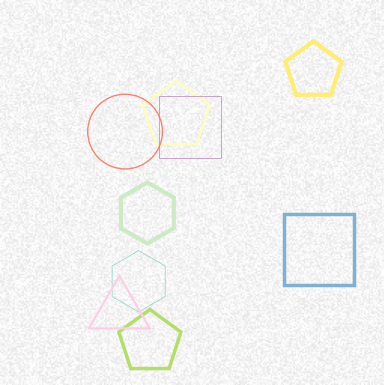[{"shape": "hexagon", "thickness": 0.5, "radius": 0.4, "center": [0.36, 0.269]}, {"shape": "pentagon", "thickness": 1.5, "radius": 0.46, "center": [0.458, 0.7]}, {"shape": "circle", "thickness": 1, "radius": 0.49, "center": [0.325, 0.658]}, {"shape": "square", "thickness": 2.5, "radius": 0.46, "center": [0.829, 0.352]}, {"shape": "pentagon", "thickness": 2.5, "radius": 0.42, "center": [0.389, 0.111]}, {"shape": "triangle", "thickness": 1.5, "radius": 0.46, "center": [0.31, 0.193]}, {"shape": "square", "thickness": 0.5, "radius": 0.4, "center": [0.493, 0.67]}, {"shape": "hexagon", "thickness": 3, "radius": 0.4, "center": [0.383, 0.447]}, {"shape": "pentagon", "thickness": 3, "radius": 0.38, "center": [0.814, 0.816]}]